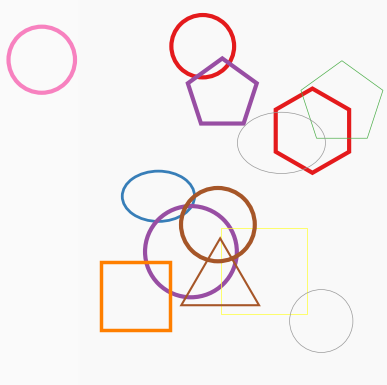[{"shape": "hexagon", "thickness": 3, "radius": 0.55, "center": [0.806, 0.661]}, {"shape": "circle", "thickness": 3, "radius": 0.4, "center": [0.523, 0.88]}, {"shape": "oval", "thickness": 2, "radius": 0.47, "center": [0.409, 0.49]}, {"shape": "pentagon", "thickness": 0.5, "radius": 0.56, "center": [0.882, 0.731]}, {"shape": "circle", "thickness": 3, "radius": 0.59, "center": [0.493, 0.346]}, {"shape": "pentagon", "thickness": 3, "radius": 0.47, "center": [0.574, 0.755]}, {"shape": "square", "thickness": 2.5, "radius": 0.45, "center": [0.349, 0.231]}, {"shape": "square", "thickness": 0.5, "radius": 0.56, "center": [0.682, 0.296]}, {"shape": "circle", "thickness": 3, "radius": 0.48, "center": [0.562, 0.417]}, {"shape": "triangle", "thickness": 1.5, "radius": 0.58, "center": [0.568, 0.265]}, {"shape": "circle", "thickness": 3, "radius": 0.43, "center": [0.108, 0.845]}, {"shape": "oval", "thickness": 0.5, "radius": 0.57, "center": [0.726, 0.629]}, {"shape": "circle", "thickness": 0.5, "radius": 0.41, "center": [0.829, 0.166]}]